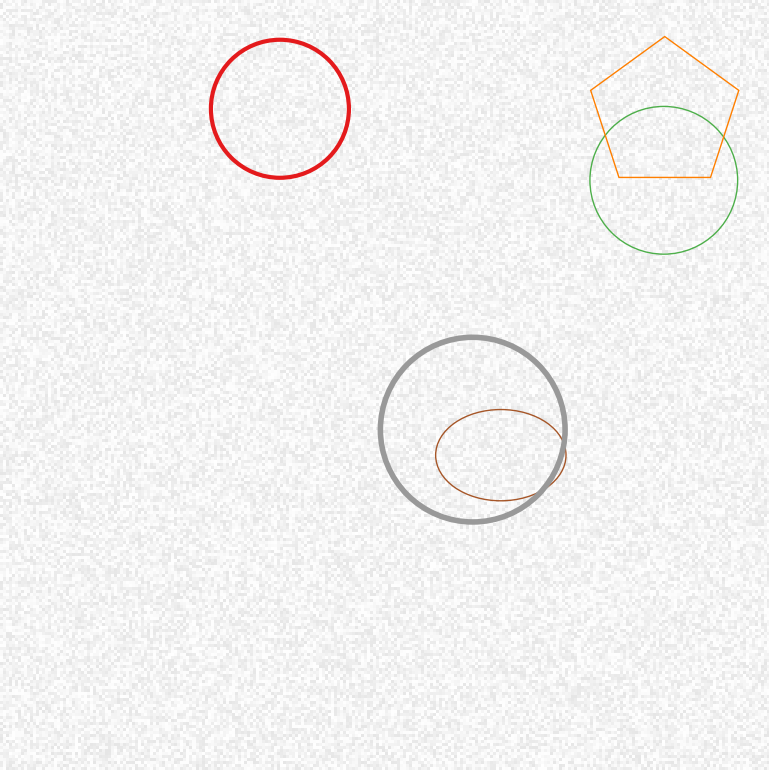[{"shape": "circle", "thickness": 1.5, "radius": 0.45, "center": [0.364, 0.859]}, {"shape": "circle", "thickness": 0.5, "radius": 0.48, "center": [0.862, 0.766]}, {"shape": "pentagon", "thickness": 0.5, "radius": 0.51, "center": [0.863, 0.851]}, {"shape": "oval", "thickness": 0.5, "radius": 0.42, "center": [0.65, 0.409]}, {"shape": "circle", "thickness": 2, "radius": 0.6, "center": [0.614, 0.442]}]